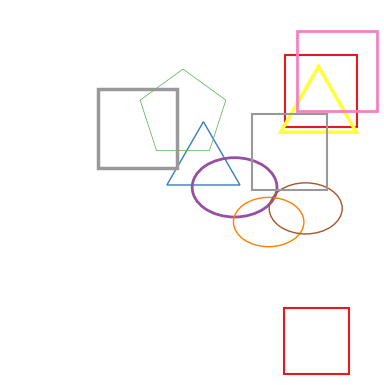[{"shape": "square", "thickness": 1.5, "radius": 0.43, "center": [0.822, 0.115]}, {"shape": "square", "thickness": 1.5, "radius": 0.47, "center": [0.834, 0.765]}, {"shape": "triangle", "thickness": 1, "radius": 0.55, "center": [0.528, 0.574]}, {"shape": "pentagon", "thickness": 0.5, "radius": 0.59, "center": [0.475, 0.704]}, {"shape": "oval", "thickness": 2, "radius": 0.55, "center": [0.609, 0.513]}, {"shape": "oval", "thickness": 1, "radius": 0.46, "center": [0.698, 0.423]}, {"shape": "triangle", "thickness": 2.5, "radius": 0.57, "center": [0.827, 0.713]}, {"shape": "oval", "thickness": 1, "radius": 0.47, "center": [0.794, 0.459]}, {"shape": "square", "thickness": 2, "radius": 0.52, "center": [0.875, 0.815]}, {"shape": "square", "thickness": 1.5, "radius": 0.49, "center": [0.752, 0.606]}, {"shape": "square", "thickness": 2.5, "radius": 0.52, "center": [0.357, 0.666]}]